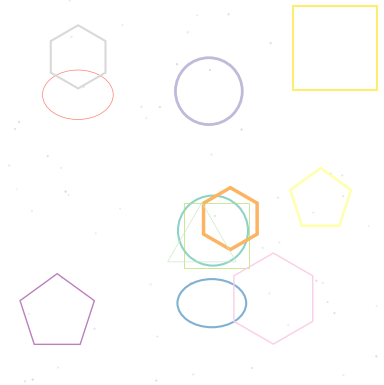[{"shape": "circle", "thickness": 1.5, "radius": 0.45, "center": [0.553, 0.401]}, {"shape": "pentagon", "thickness": 2, "radius": 0.41, "center": [0.833, 0.481]}, {"shape": "circle", "thickness": 2, "radius": 0.43, "center": [0.542, 0.763]}, {"shape": "oval", "thickness": 0.5, "radius": 0.46, "center": [0.202, 0.754]}, {"shape": "oval", "thickness": 1.5, "radius": 0.45, "center": [0.55, 0.213]}, {"shape": "hexagon", "thickness": 2.5, "radius": 0.4, "center": [0.598, 0.432]}, {"shape": "square", "thickness": 0.5, "radius": 0.42, "center": [0.561, 0.387]}, {"shape": "hexagon", "thickness": 1, "radius": 0.59, "center": [0.71, 0.224]}, {"shape": "hexagon", "thickness": 1.5, "radius": 0.41, "center": [0.203, 0.852]}, {"shape": "pentagon", "thickness": 1, "radius": 0.51, "center": [0.149, 0.188]}, {"shape": "triangle", "thickness": 0.5, "radius": 0.51, "center": [0.524, 0.371]}, {"shape": "square", "thickness": 1.5, "radius": 0.55, "center": [0.87, 0.875]}]